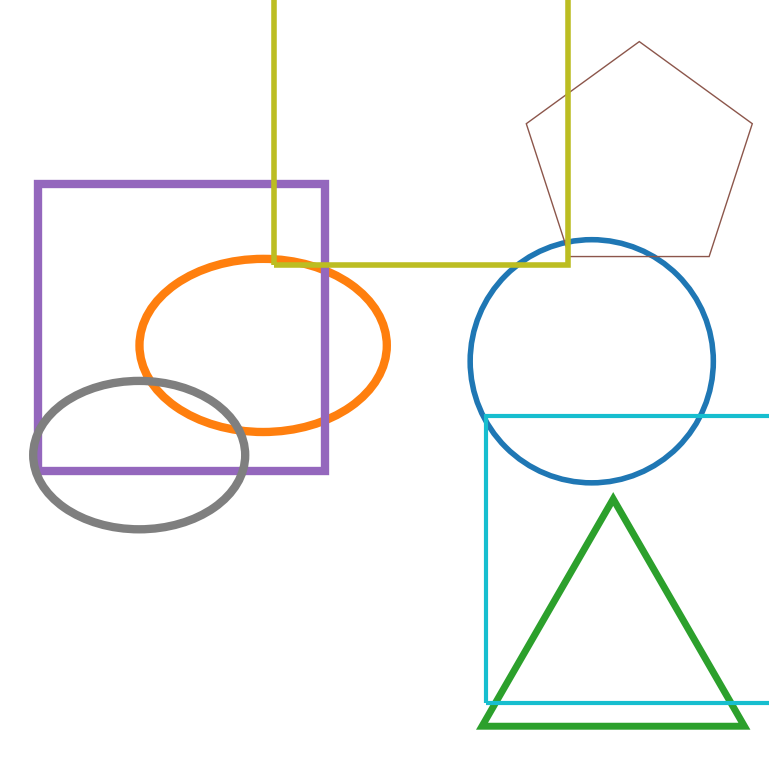[{"shape": "circle", "thickness": 2, "radius": 0.79, "center": [0.769, 0.531]}, {"shape": "oval", "thickness": 3, "radius": 0.8, "center": [0.342, 0.551]}, {"shape": "triangle", "thickness": 2.5, "radius": 0.98, "center": [0.796, 0.155]}, {"shape": "square", "thickness": 3, "radius": 0.93, "center": [0.235, 0.574]}, {"shape": "pentagon", "thickness": 0.5, "radius": 0.77, "center": [0.83, 0.792]}, {"shape": "oval", "thickness": 3, "radius": 0.69, "center": [0.181, 0.409]}, {"shape": "square", "thickness": 2, "radius": 0.96, "center": [0.547, 0.847]}, {"shape": "square", "thickness": 1.5, "radius": 0.93, "center": [0.818, 0.273]}]